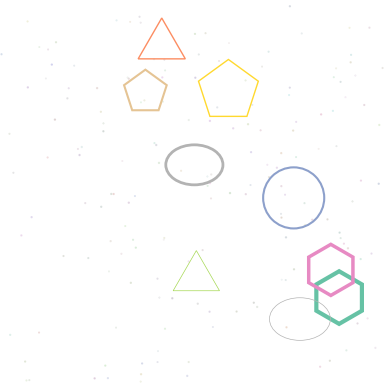[{"shape": "hexagon", "thickness": 3, "radius": 0.34, "center": [0.881, 0.227]}, {"shape": "triangle", "thickness": 1, "radius": 0.35, "center": [0.42, 0.882]}, {"shape": "circle", "thickness": 1.5, "radius": 0.4, "center": [0.763, 0.486]}, {"shape": "hexagon", "thickness": 2.5, "radius": 0.33, "center": [0.859, 0.299]}, {"shape": "triangle", "thickness": 0.5, "radius": 0.35, "center": [0.51, 0.28]}, {"shape": "pentagon", "thickness": 1, "radius": 0.41, "center": [0.593, 0.764]}, {"shape": "pentagon", "thickness": 1.5, "radius": 0.29, "center": [0.378, 0.761]}, {"shape": "oval", "thickness": 2, "radius": 0.37, "center": [0.505, 0.572]}, {"shape": "oval", "thickness": 0.5, "radius": 0.4, "center": [0.779, 0.171]}]